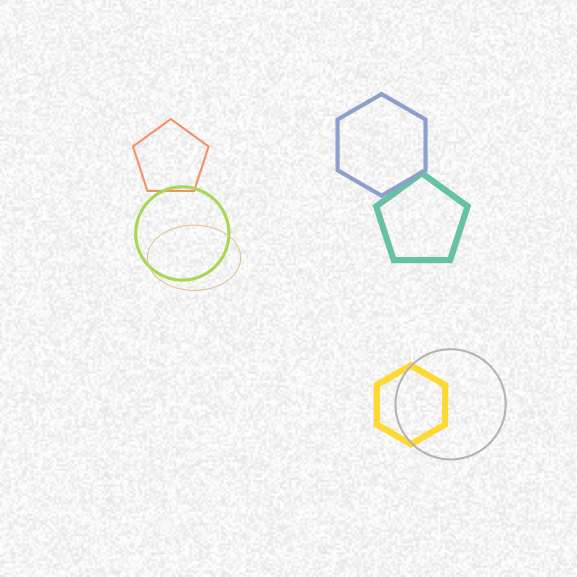[{"shape": "pentagon", "thickness": 3, "radius": 0.42, "center": [0.731, 0.616]}, {"shape": "pentagon", "thickness": 1, "radius": 0.34, "center": [0.296, 0.724]}, {"shape": "hexagon", "thickness": 2, "radius": 0.44, "center": [0.661, 0.748]}, {"shape": "circle", "thickness": 1.5, "radius": 0.4, "center": [0.316, 0.595]}, {"shape": "hexagon", "thickness": 3, "radius": 0.34, "center": [0.712, 0.298]}, {"shape": "oval", "thickness": 0.5, "radius": 0.4, "center": [0.336, 0.553]}, {"shape": "circle", "thickness": 1, "radius": 0.48, "center": [0.78, 0.299]}]